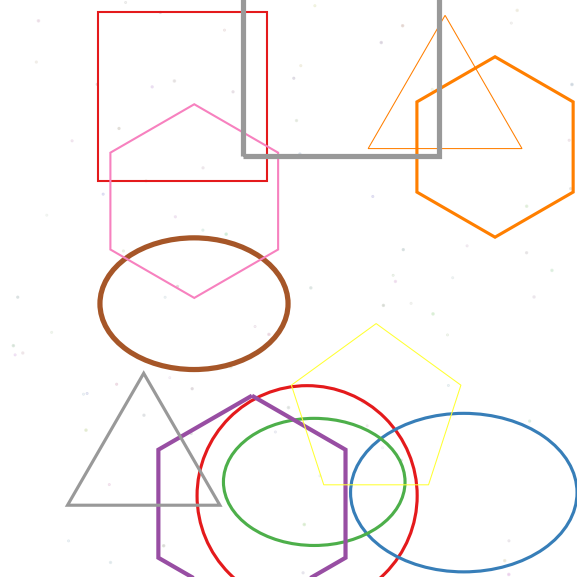[{"shape": "circle", "thickness": 1.5, "radius": 0.95, "center": [0.532, 0.141]}, {"shape": "square", "thickness": 1, "radius": 0.73, "center": [0.316, 0.832]}, {"shape": "oval", "thickness": 1.5, "radius": 0.98, "center": [0.803, 0.146]}, {"shape": "oval", "thickness": 1.5, "radius": 0.79, "center": [0.544, 0.165]}, {"shape": "hexagon", "thickness": 2, "radius": 0.94, "center": [0.436, 0.127]}, {"shape": "triangle", "thickness": 0.5, "radius": 0.77, "center": [0.771, 0.819]}, {"shape": "hexagon", "thickness": 1.5, "radius": 0.78, "center": [0.857, 0.745]}, {"shape": "pentagon", "thickness": 0.5, "radius": 0.77, "center": [0.651, 0.284]}, {"shape": "oval", "thickness": 2.5, "radius": 0.81, "center": [0.336, 0.473]}, {"shape": "hexagon", "thickness": 1, "radius": 0.84, "center": [0.336, 0.651]}, {"shape": "square", "thickness": 2.5, "radius": 0.85, "center": [0.59, 0.9]}, {"shape": "triangle", "thickness": 1.5, "radius": 0.76, "center": [0.249, 0.2]}]